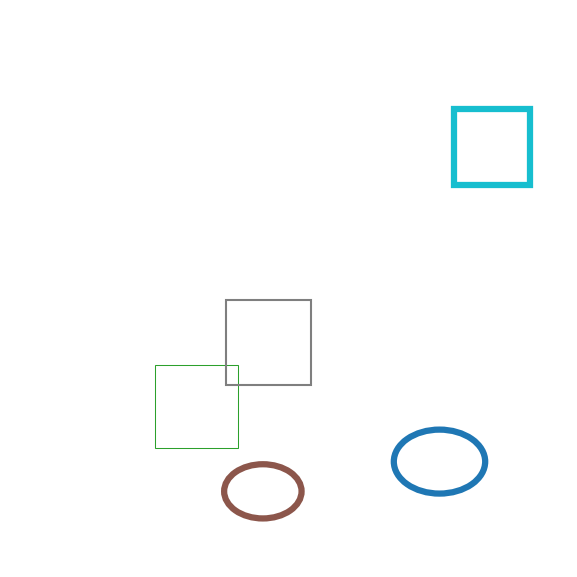[{"shape": "oval", "thickness": 3, "radius": 0.4, "center": [0.761, 0.2]}, {"shape": "square", "thickness": 0.5, "radius": 0.36, "center": [0.34, 0.295]}, {"shape": "oval", "thickness": 3, "radius": 0.34, "center": [0.455, 0.148]}, {"shape": "square", "thickness": 1, "radius": 0.37, "center": [0.465, 0.406]}, {"shape": "square", "thickness": 3, "radius": 0.33, "center": [0.852, 0.744]}]